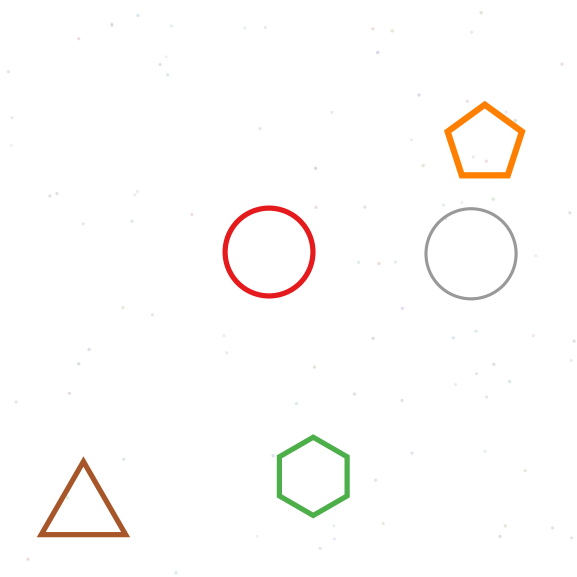[{"shape": "circle", "thickness": 2.5, "radius": 0.38, "center": [0.466, 0.563]}, {"shape": "hexagon", "thickness": 2.5, "radius": 0.34, "center": [0.542, 0.174]}, {"shape": "pentagon", "thickness": 3, "radius": 0.34, "center": [0.839, 0.75]}, {"shape": "triangle", "thickness": 2.5, "radius": 0.42, "center": [0.144, 0.116]}, {"shape": "circle", "thickness": 1.5, "radius": 0.39, "center": [0.816, 0.56]}]